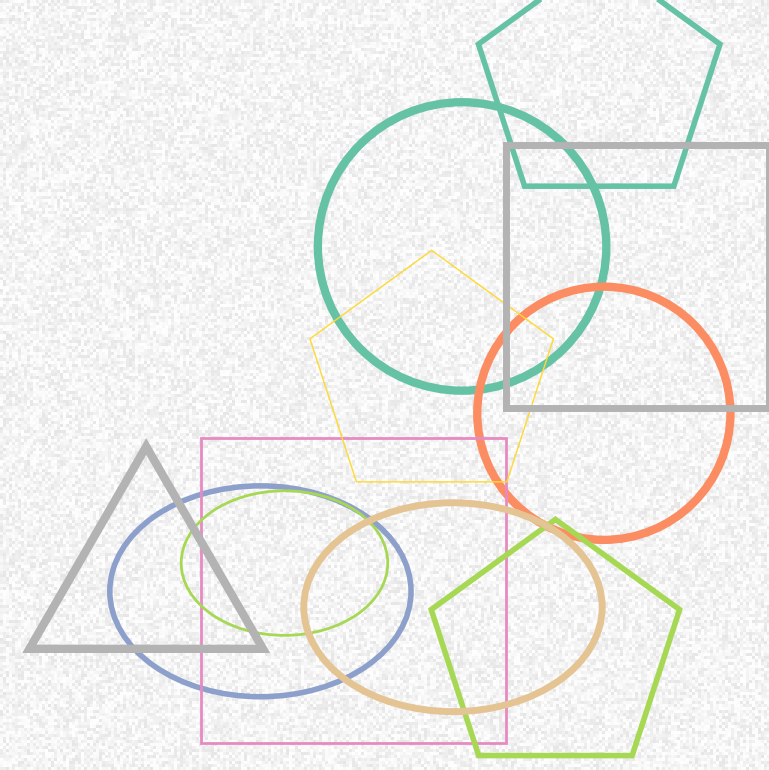[{"shape": "pentagon", "thickness": 2, "radius": 0.82, "center": [0.778, 0.892]}, {"shape": "circle", "thickness": 3, "radius": 0.94, "center": [0.6, 0.68]}, {"shape": "circle", "thickness": 3, "radius": 0.82, "center": [0.784, 0.463]}, {"shape": "oval", "thickness": 2, "radius": 0.98, "center": [0.338, 0.232]}, {"shape": "square", "thickness": 1, "radius": 0.99, "center": [0.459, 0.233]}, {"shape": "oval", "thickness": 1, "radius": 0.67, "center": [0.369, 0.269]}, {"shape": "pentagon", "thickness": 2, "radius": 0.85, "center": [0.721, 0.156]}, {"shape": "pentagon", "thickness": 0.5, "radius": 0.83, "center": [0.561, 0.509]}, {"shape": "oval", "thickness": 2.5, "radius": 0.97, "center": [0.588, 0.211]}, {"shape": "square", "thickness": 2.5, "radius": 0.85, "center": [0.828, 0.641]}, {"shape": "triangle", "thickness": 3, "radius": 0.88, "center": [0.19, 0.245]}]